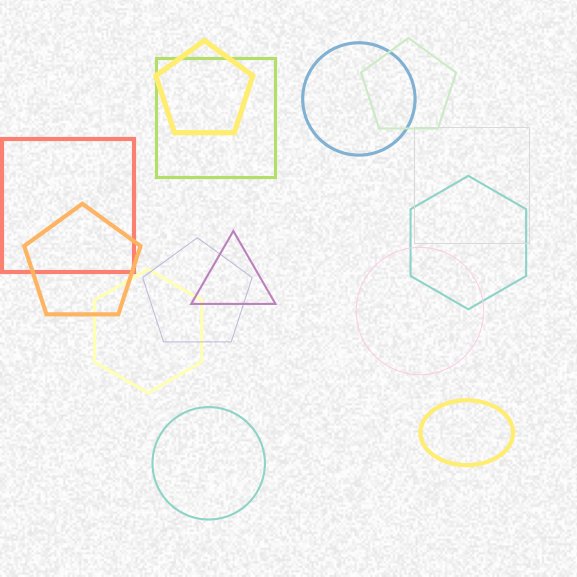[{"shape": "hexagon", "thickness": 1, "radius": 0.58, "center": [0.811, 0.579]}, {"shape": "circle", "thickness": 1, "radius": 0.49, "center": [0.361, 0.197]}, {"shape": "hexagon", "thickness": 1.5, "radius": 0.54, "center": [0.256, 0.426]}, {"shape": "pentagon", "thickness": 0.5, "radius": 0.5, "center": [0.342, 0.488]}, {"shape": "square", "thickness": 2, "radius": 0.57, "center": [0.118, 0.643]}, {"shape": "circle", "thickness": 1.5, "radius": 0.49, "center": [0.621, 0.828]}, {"shape": "pentagon", "thickness": 2, "radius": 0.53, "center": [0.143, 0.54]}, {"shape": "square", "thickness": 1.5, "radius": 0.51, "center": [0.373, 0.796]}, {"shape": "circle", "thickness": 0.5, "radius": 0.55, "center": [0.727, 0.461]}, {"shape": "square", "thickness": 0.5, "radius": 0.5, "center": [0.816, 0.679]}, {"shape": "triangle", "thickness": 1, "radius": 0.42, "center": [0.404, 0.515]}, {"shape": "pentagon", "thickness": 1, "radius": 0.43, "center": [0.707, 0.847]}, {"shape": "pentagon", "thickness": 2.5, "radius": 0.44, "center": [0.354, 0.841]}, {"shape": "oval", "thickness": 2, "radius": 0.4, "center": [0.808, 0.25]}]